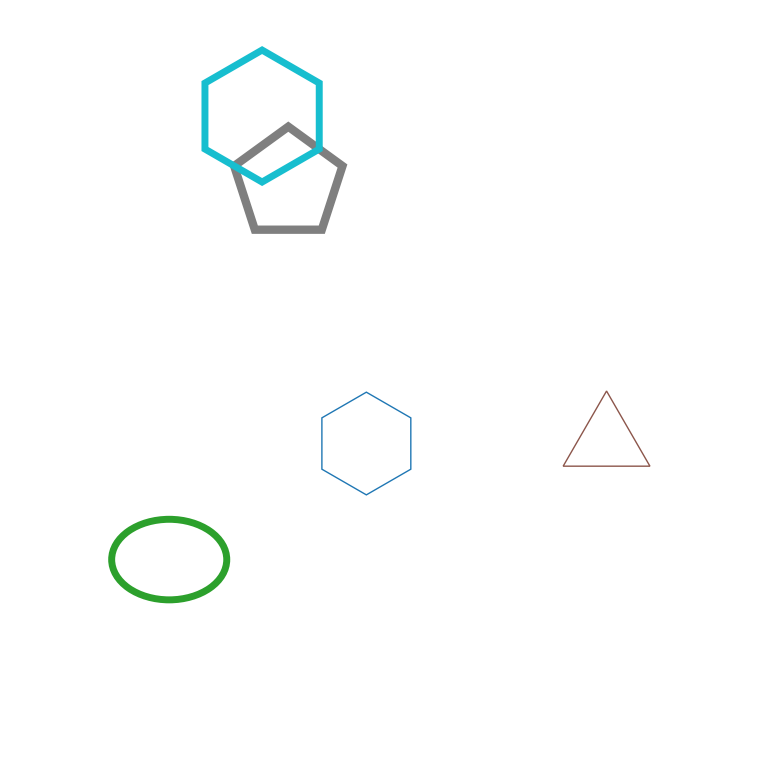[{"shape": "hexagon", "thickness": 0.5, "radius": 0.33, "center": [0.476, 0.424]}, {"shape": "oval", "thickness": 2.5, "radius": 0.37, "center": [0.22, 0.273]}, {"shape": "triangle", "thickness": 0.5, "radius": 0.33, "center": [0.788, 0.427]}, {"shape": "pentagon", "thickness": 3, "radius": 0.37, "center": [0.374, 0.762]}, {"shape": "hexagon", "thickness": 2.5, "radius": 0.43, "center": [0.34, 0.849]}]